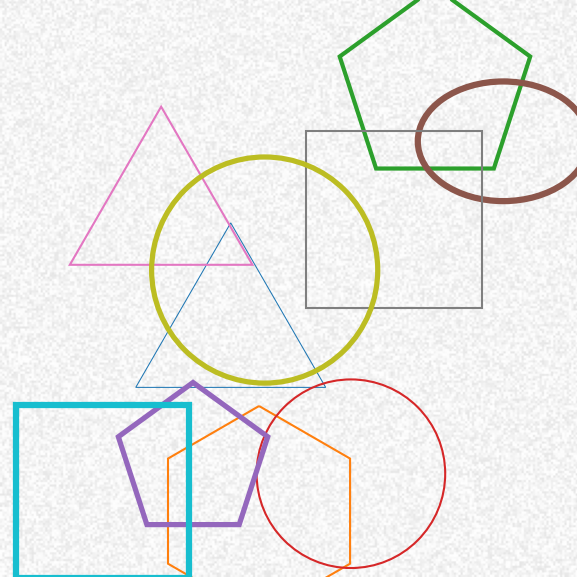[{"shape": "triangle", "thickness": 0.5, "radius": 0.95, "center": [0.4, 0.423]}, {"shape": "hexagon", "thickness": 1, "radius": 0.91, "center": [0.449, 0.114]}, {"shape": "pentagon", "thickness": 2, "radius": 0.87, "center": [0.753, 0.848]}, {"shape": "circle", "thickness": 1, "radius": 0.82, "center": [0.608, 0.179]}, {"shape": "pentagon", "thickness": 2.5, "radius": 0.68, "center": [0.334, 0.201]}, {"shape": "oval", "thickness": 3, "radius": 0.74, "center": [0.871, 0.754]}, {"shape": "triangle", "thickness": 1, "radius": 0.91, "center": [0.279, 0.632]}, {"shape": "square", "thickness": 1, "radius": 0.76, "center": [0.682, 0.619]}, {"shape": "circle", "thickness": 2.5, "radius": 0.98, "center": [0.458, 0.532]}, {"shape": "square", "thickness": 3, "radius": 0.75, "center": [0.177, 0.148]}]